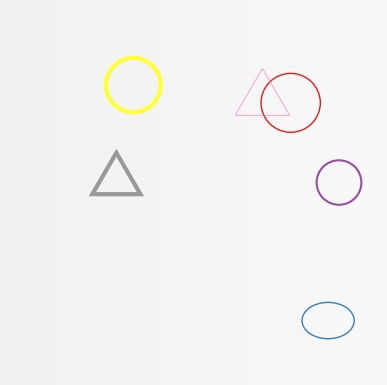[{"shape": "circle", "thickness": 1, "radius": 0.38, "center": [0.75, 0.733]}, {"shape": "oval", "thickness": 1, "radius": 0.34, "center": [0.847, 0.167]}, {"shape": "circle", "thickness": 1.5, "radius": 0.29, "center": [0.875, 0.526]}, {"shape": "circle", "thickness": 3, "radius": 0.35, "center": [0.344, 0.779]}, {"shape": "triangle", "thickness": 0.5, "radius": 0.41, "center": [0.677, 0.741]}, {"shape": "triangle", "thickness": 3, "radius": 0.36, "center": [0.3, 0.531]}]